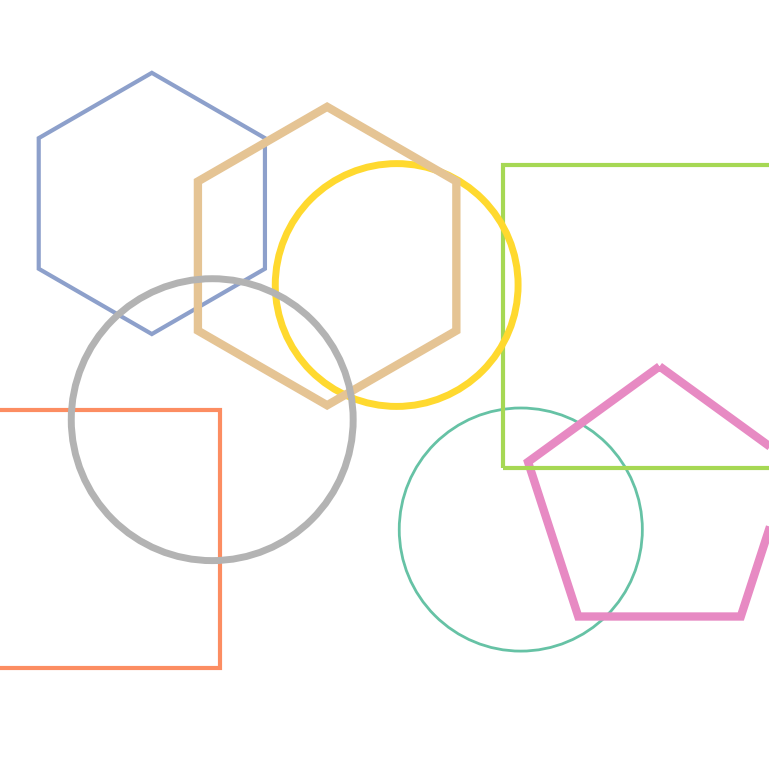[{"shape": "circle", "thickness": 1, "radius": 0.79, "center": [0.676, 0.312]}, {"shape": "square", "thickness": 1.5, "radius": 0.84, "center": [0.118, 0.3]}, {"shape": "hexagon", "thickness": 1.5, "radius": 0.85, "center": [0.197, 0.736]}, {"shape": "pentagon", "thickness": 3, "radius": 0.9, "center": [0.857, 0.345]}, {"shape": "square", "thickness": 1.5, "radius": 0.98, "center": [0.851, 0.589]}, {"shape": "circle", "thickness": 2.5, "radius": 0.79, "center": [0.515, 0.63]}, {"shape": "hexagon", "thickness": 3, "radius": 0.97, "center": [0.425, 0.667]}, {"shape": "circle", "thickness": 2.5, "radius": 0.92, "center": [0.276, 0.455]}]